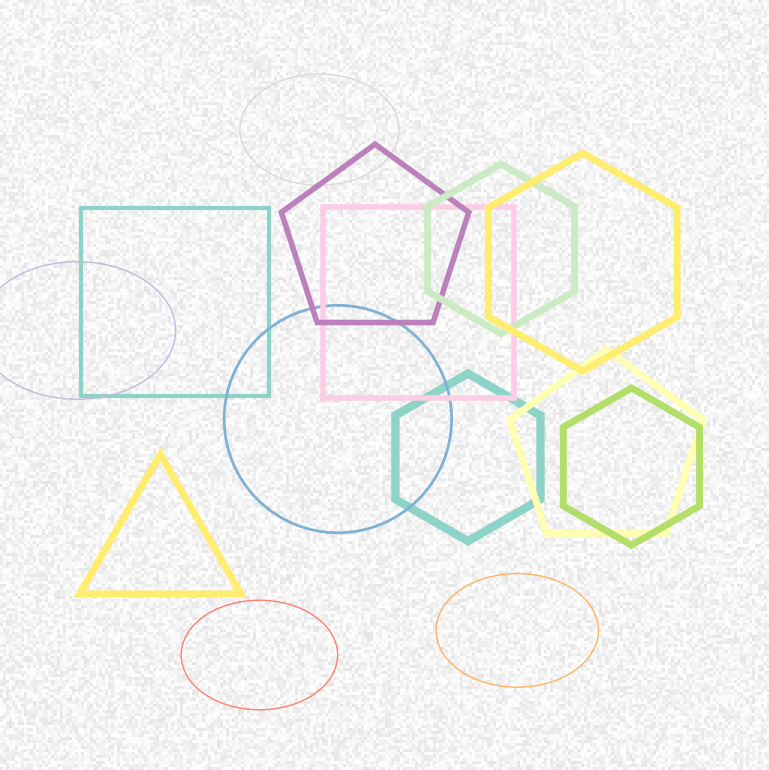[{"shape": "square", "thickness": 1.5, "radius": 0.61, "center": [0.227, 0.608]}, {"shape": "hexagon", "thickness": 3, "radius": 0.54, "center": [0.608, 0.406]}, {"shape": "pentagon", "thickness": 2.5, "radius": 0.66, "center": [0.787, 0.414]}, {"shape": "oval", "thickness": 0.5, "radius": 0.64, "center": [0.1, 0.571]}, {"shape": "oval", "thickness": 0.5, "radius": 0.51, "center": [0.337, 0.149]}, {"shape": "circle", "thickness": 1, "radius": 0.74, "center": [0.439, 0.456]}, {"shape": "oval", "thickness": 0.5, "radius": 0.53, "center": [0.672, 0.181]}, {"shape": "hexagon", "thickness": 2.5, "radius": 0.51, "center": [0.82, 0.394]}, {"shape": "square", "thickness": 2, "radius": 0.62, "center": [0.544, 0.607]}, {"shape": "oval", "thickness": 0.5, "radius": 0.52, "center": [0.415, 0.832]}, {"shape": "pentagon", "thickness": 2, "radius": 0.64, "center": [0.487, 0.685]}, {"shape": "hexagon", "thickness": 2.5, "radius": 0.55, "center": [0.651, 0.677]}, {"shape": "triangle", "thickness": 2.5, "radius": 0.6, "center": [0.208, 0.289]}, {"shape": "hexagon", "thickness": 2.5, "radius": 0.71, "center": [0.757, 0.659]}]